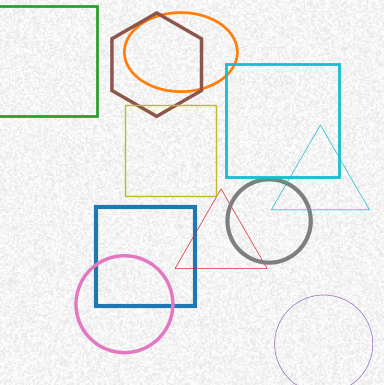[{"shape": "square", "thickness": 3, "radius": 0.65, "center": [0.378, 0.334]}, {"shape": "oval", "thickness": 2, "radius": 0.73, "center": [0.47, 0.865]}, {"shape": "square", "thickness": 2, "radius": 0.72, "center": [0.107, 0.841]}, {"shape": "triangle", "thickness": 0.5, "radius": 0.69, "center": [0.574, 0.371]}, {"shape": "circle", "thickness": 0.5, "radius": 0.64, "center": [0.841, 0.106]}, {"shape": "hexagon", "thickness": 2.5, "radius": 0.67, "center": [0.407, 0.832]}, {"shape": "circle", "thickness": 2.5, "radius": 0.63, "center": [0.323, 0.21]}, {"shape": "circle", "thickness": 3, "radius": 0.54, "center": [0.699, 0.426]}, {"shape": "square", "thickness": 1, "radius": 0.59, "center": [0.442, 0.609]}, {"shape": "triangle", "thickness": 0.5, "radius": 0.74, "center": [0.832, 0.529]}, {"shape": "square", "thickness": 2, "radius": 0.73, "center": [0.734, 0.687]}]